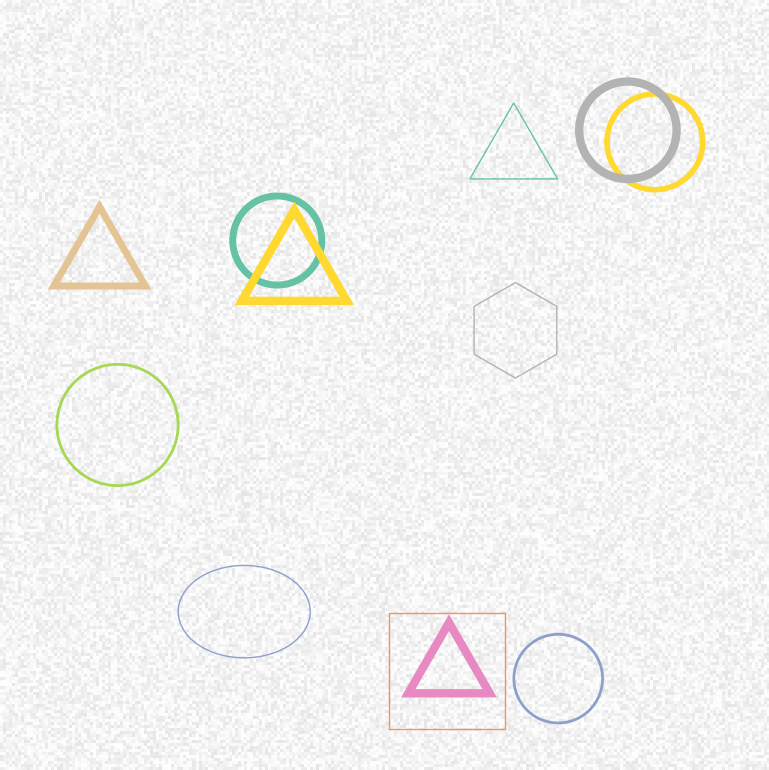[{"shape": "triangle", "thickness": 0.5, "radius": 0.33, "center": [0.667, 0.801]}, {"shape": "circle", "thickness": 2.5, "radius": 0.29, "center": [0.36, 0.688]}, {"shape": "square", "thickness": 0.5, "radius": 0.38, "center": [0.58, 0.128]}, {"shape": "circle", "thickness": 1, "radius": 0.29, "center": [0.725, 0.119]}, {"shape": "oval", "thickness": 0.5, "radius": 0.43, "center": [0.317, 0.206]}, {"shape": "triangle", "thickness": 3, "radius": 0.31, "center": [0.583, 0.13]}, {"shape": "circle", "thickness": 1, "radius": 0.39, "center": [0.153, 0.448]}, {"shape": "circle", "thickness": 2, "radius": 0.31, "center": [0.85, 0.816]}, {"shape": "triangle", "thickness": 3, "radius": 0.39, "center": [0.382, 0.649]}, {"shape": "triangle", "thickness": 2.5, "radius": 0.34, "center": [0.129, 0.663]}, {"shape": "circle", "thickness": 3, "radius": 0.32, "center": [0.815, 0.831]}, {"shape": "hexagon", "thickness": 0.5, "radius": 0.31, "center": [0.669, 0.571]}]